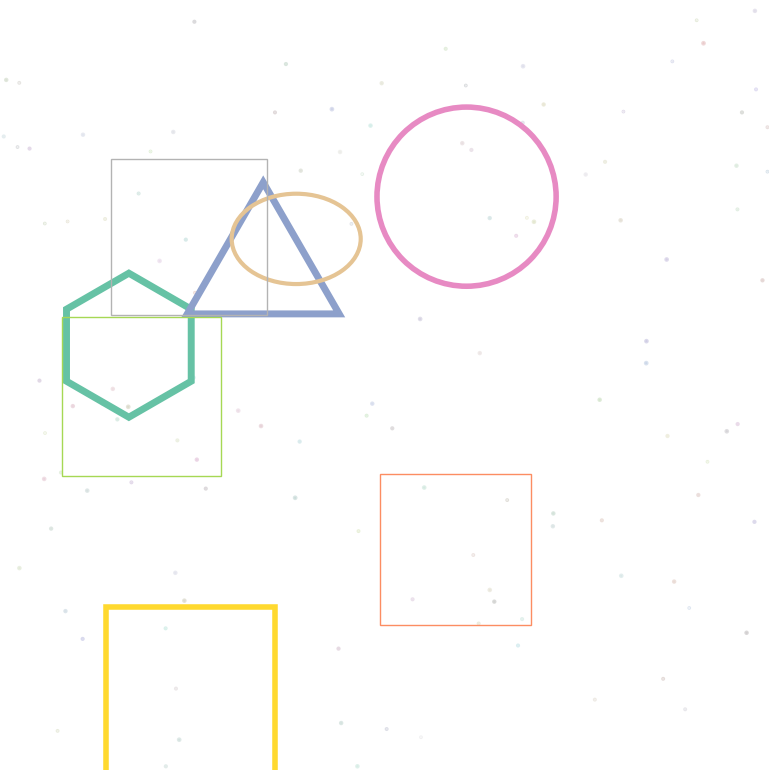[{"shape": "hexagon", "thickness": 2.5, "radius": 0.47, "center": [0.167, 0.552]}, {"shape": "square", "thickness": 0.5, "radius": 0.49, "center": [0.592, 0.287]}, {"shape": "triangle", "thickness": 2.5, "radius": 0.57, "center": [0.342, 0.649]}, {"shape": "circle", "thickness": 2, "radius": 0.58, "center": [0.606, 0.745]}, {"shape": "square", "thickness": 0.5, "radius": 0.52, "center": [0.184, 0.484]}, {"shape": "square", "thickness": 2, "radius": 0.55, "center": [0.247, 0.102]}, {"shape": "oval", "thickness": 1.5, "radius": 0.42, "center": [0.385, 0.69]}, {"shape": "square", "thickness": 0.5, "radius": 0.51, "center": [0.246, 0.692]}]